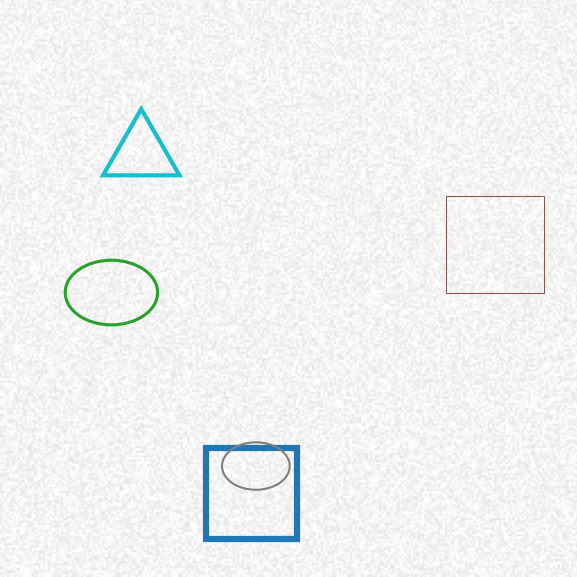[{"shape": "square", "thickness": 3, "radius": 0.39, "center": [0.435, 0.144]}, {"shape": "oval", "thickness": 1.5, "radius": 0.4, "center": [0.193, 0.493]}, {"shape": "square", "thickness": 0.5, "radius": 0.42, "center": [0.857, 0.576]}, {"shape": "oval", "thickness": 1, "radius": 0.29, "center": [0.443, 0.192]}, {"shape": "triangle", "thickness": 2, "radius": 0.38, "center": [0.245, 0.734]}]